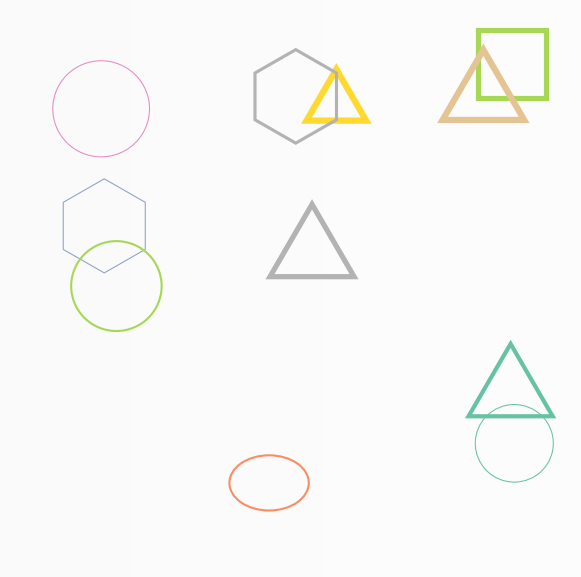[{"shape": "triangle", "thickness": 2, "radius": 0.42, "center": [0.878, 0.32]}, {"shape": "circle", "thickness": 0.5, "radius": 0.34, "center": [0.885, 0.231]}, {"shape": "oval", "thickness": 1, "radius": 0.34, "center": [0.463, 0.163]}, {"shape": "hexagon", "thickness": 0.5, "radius": 0.41, "center": [0.179, 0.608]}, {"shape": "circle", "thickness": 0.5, "radius": 0.42, "center": [0.174, 0.811]}, {"shape": "circle", "thickness": 1, "radius": 0.39, "center": [0.2, 0.504]}, {"shape": "square", "thickness": 2.5, "radius": 0.29, "center": [0.881, 0.888]}, {"shape": "triangle", "thickness": 3, "radius": 0.3, "center": [0.579, 0.82]}, {"shape": "triangle", "thickness": 3, "radius": 0.41, "center": [0.832, 0.832]}, {"shape": "hexagon", "thickness": 1.5, "radius": 0.4, "center": [0.509, 0.832]}, {"shape": "triangle", "thickness": 2.5, "radius": 0.42, "center": [0.537, 0.562]}]